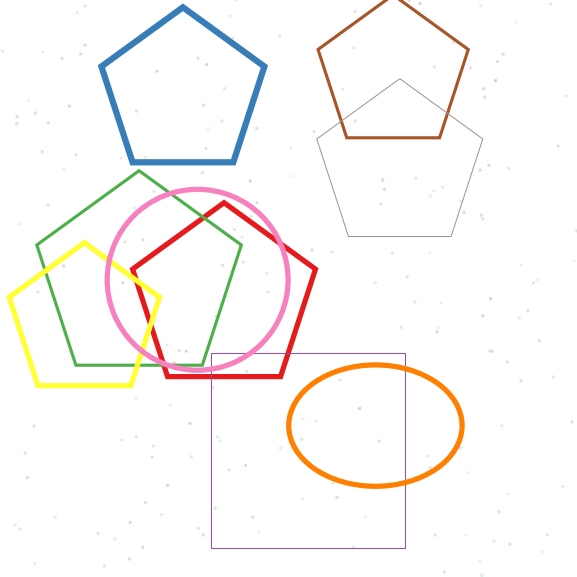[{"shape": "pentagon", "thickness": 2.5, "radius": 0.83, "center": [0.388, 0.482]}, {"shape": "pentagon", "thickness": 3, "radius": 0.74, "center": [0.317, 0.838]}, {"shape": "pentagon", "thickness": 1.5, "radius": 0.93, "center": [0.241, 0.517]}, {"shape": "square", "thickness": 0.5, "radius": 0.84, "center": [0.533, 0.219]}, {"shape": "oval", "thickness": 2.5, "radius": 0.75, "center": [0.65, 0.262]}, {"shape": "pentagon", "thickness": 2.5, "radius": 0.68, "center": [0.146, 0.442]}, {"shape": "pentagon", "thickness": 1.5, "radius": 0.68, "center": [0.681, 0.871]}, {"shape": "circle", "thickness": 2.5, "radius": 0.78, "center": [0.342, 0.515]}, {"shape": "pentagon", "thickness": 0.5, "radius": 0.76, "center": [0.692, 0.712]}]